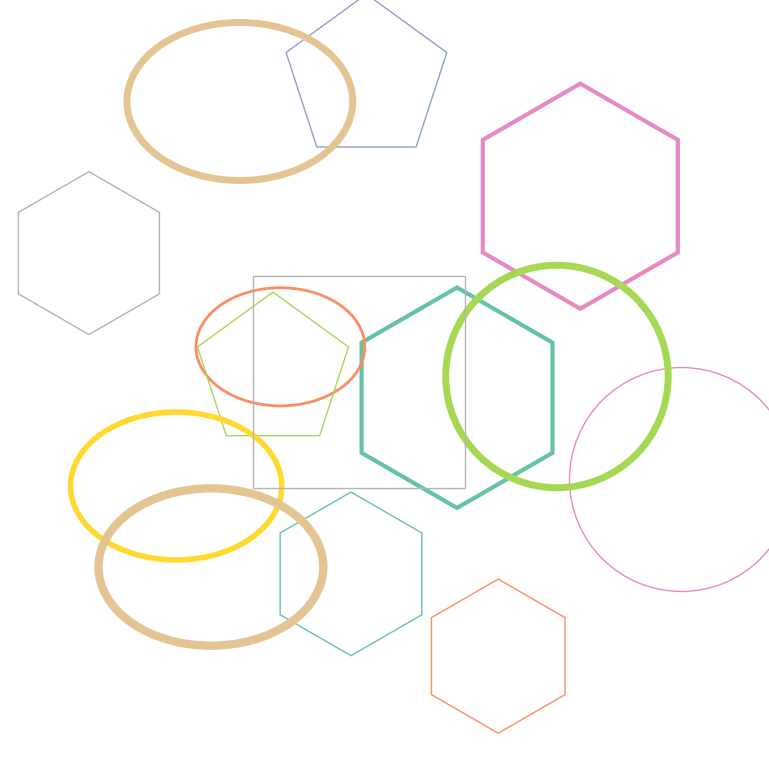[{"shape": "hexagon", "thickness": 1.5, "radius": 0.72, "center": [0.594, 0.483]}, {"shape": "hexagon", "thickness": 0.5, "radius": 0.53, "center": [0.456, 0.255]}, {"shape": "oval", "thickness": 1, "radius": 0.55, "center": [0.364, 0.55]}, {"shape": "hexagon", "thickness": 0.5, "radius": 0.5, "center": [0.647, 0.148]}, {"shape": "pentagon", "thickness": 0.5, "radius": 0.55, "center": [0.476, 0.898]}, {"shape": "hexagon", "thickness": 1.5, "radius": 0.73, "center": [0.754, 0.745]}, {"shape": "circle", "thickness": 0.5, "radius": 0.73, "center": [0.885, 0.377]}, {"shape": "pentagon", "thickness": 0.5, "radius": 0.52, "center": [0.355, 0.518]}, {"shape": "circle", "thickness": 2.5, "radius": 0.72, "center": [0.723, 0.511]}, {"shape": "oval", "thickness": 2, "radius": 0.69, "center": [0.229, 0.369]}, {"shape": "oval", "thickness": 2.5, "radius": 0.73, "center": [0.311, 0.868]}, {"shape": "oval", "thickness": 3, "radius": 0.73, "center": [0.274, 0.264]}, {"shape": "square", "thickness": 0.5, "radius": 0.69, "center": [0.466, 0.504]}, {"shape": "hexagon", "thickness": 0.5, "radius": 0.53, "center": [0.115, 0.671]}]